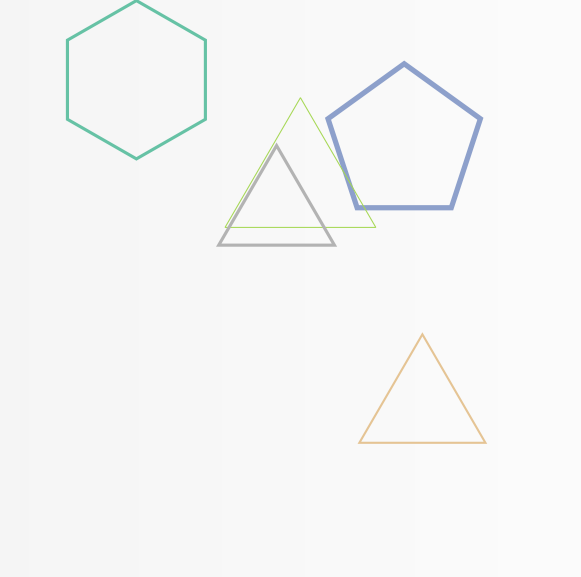[{"shape": "hexagon", "thickness": 1.5, "radius": 0.69, "center": [0.235, 0.861]}, {"shape": "pentagon", "thickness": 2.5, "radius": 0.69, "center": [0.695, 0.751]}, {"shape": "triangle", "thickness": 0.5, "radius": 0.75, "center": [0.517, 0.68]}, {"shape": "triangle", "thickness": 1, "radius": 0.63, "center": [0.727, 0.295]}, {"shape": "triangle", "thickness": 1.5, "radius": 0.57, "center": [0.476, 0.632]}]